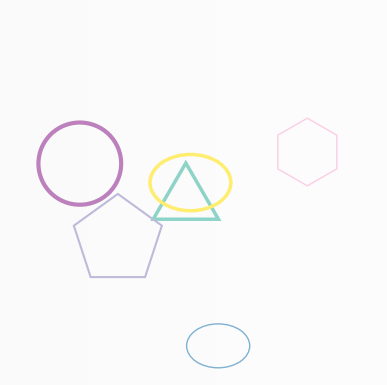[{"shape": "triangle", "thickness": 2.5, "radius": 0.49, "center": [0.48, 0.479]}, {"shape": "pentagon", "thickness": 1.5, "radius": 0.6, "center": [0.304, 0.377]}, {"shape": "oval", "thickness": 1, "radius": 0.41, "center": [0.563, 0.102]}, {"shape": "hexagon", "thickness": 1, "radius": 0.44, "center": [0.793, 0.605]}, {"shape": "circle", "thickness": 3, "radius": 0.53, "center": [0.206, 0.575]}, {"shape": "oval", "thickness": 2.5, "radius": 0.52, "center": [0.491, 0.526]}]